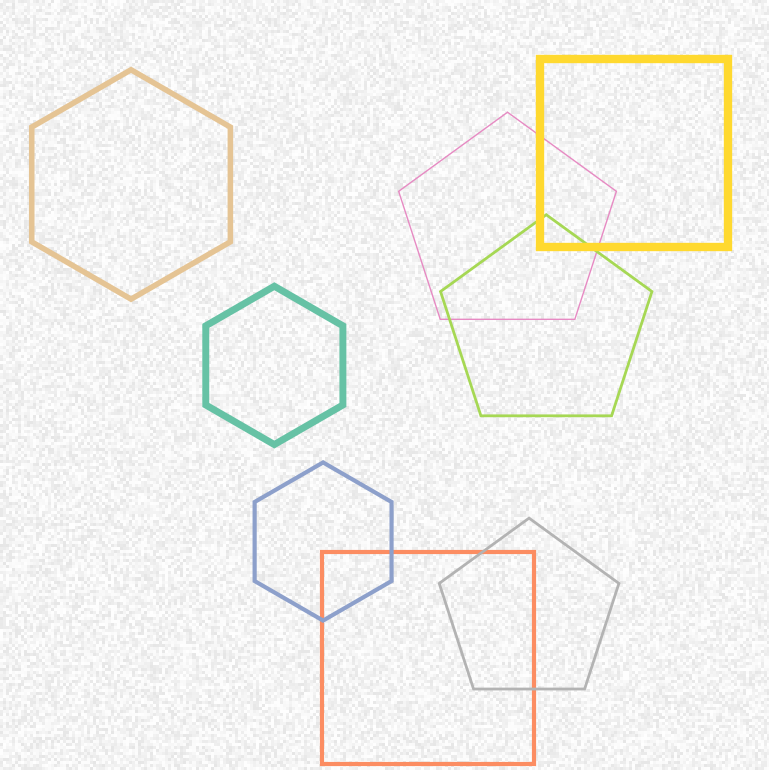[{"shape": "hexagon", "thickness": 2.5, "radius": 0.51, "center": [0.356, 0.525]}, {"shape": "square", "thickness": 1.5, "radius": 0.69, "center": [0.556, 0.145]}, {"shape": "hexagon", "thickness": 1.5, "radius": 0.51, "center": [0.42, 0.297]}, {"shape": "pentagon", "thickness": 0.5, "radius": 0.74, "center": [0.659, 0.706]}, {"shape": "pentagon", "thickness": 1, "radius": 0.72, "center": [0.709, 0.577]}, {"shape": "square", "thickness": 3, "radius": 0.61, "center": [0.824, 0.802]}, {"shape": "hexagon", "thickness": 2, "radius": 0.74, "center": [0.17, 0.76]}, {"shape": "pentagon", "thickness": 1, "radius": 0.61, "center": [0.687, 0.204]}]